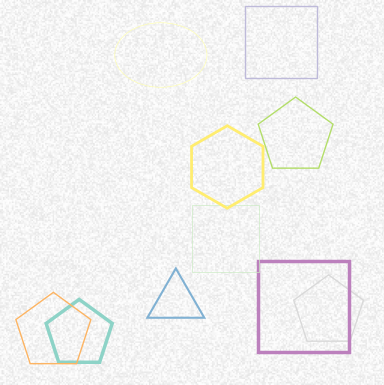[{"shape": "pentagon", "thickness": 2.5, "radius": 0.45, "center": [0.206, 0.132]}, {"shape": "oval", "thickness": 0.5, "radius": 0.6, "center": [0.418, 0.857]}, {"shape": "square", "thickness": 1, "radius": 0.47, "center": [0.73, 0.891]}, {"shape": "triangle", "thickness": 1.5, "radius": 0.43, "center": [0.457, 0.217]}, {"shape": "pentagon", "thickness": 1, "radius": 0.51, "center": [0.139, 0.138]}, {"shape": "pentagon", "thickness": 1, "radius": 0.51, "center": [0.768, 0.646]}, {"shape": "pentagon", "thickness": 1, "radius": 0.48, "center": [0.853, 0.191]}, {"shape": "square", "thickness": 2.5, "radius": 0.59, "center": [0.788, 0.203]}, {"shape": "square", "thickness": 0.5, "radius": 0.44, "center": [0.586, 0.381]}, {"shape": "hexagon", "thickness": 2, "radius": 0.54, "center": [0.59, 0.566]}]